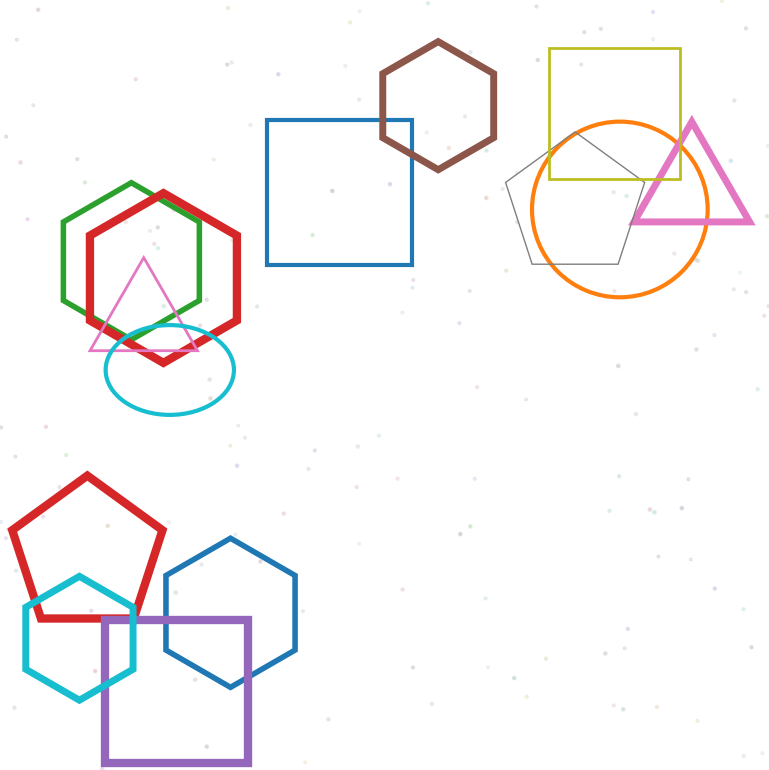[{"shape": "hexagon", "thickness": 2, "radius": 0.48, "center": [0.299, 0.204]}, {"shape": "square", "thickness": 1.5, "radius": 0.47, "center": [0.441, 0.75]}, {"shape": "circle", "thickness": 1.5, "radius": 0.57, "center": [0.805, 0.728]}, {"shape": "hexagon", "thickness": 2, "radius": 0.51, "center": [0.171, 0.661]}, {"shape": "hexagon", "thickness": 3, "radius": 0.55, "center": [0.212, 0.639]}, {"shape": "pentagon", "thickness": 3, "radius": 0.51, "center": [0.113, 0.28]}, {"shape": "square", "thickness": 3, "radius": 0.46, "center": [0.229, 0.102]}, {"shape": "hexagon", "thickness": 2.5, "radius": 0.42, "center": [0.569, 0.863]}, {"shape": "triangle", "thickness": 1, "radius": 0.4, "center": [0.187, 0.585]}, {"shape": "triangle", "thickness": 2.5, "radius": 0.43, "center": [0.898, 0.755]}, {"shape": "pentagon", "thickness": 0.5, "radius": 0.47, "center": [0.747, 0.734]}, {"shape": "square", "thickness": 1, "radius": 0.42, "center": [0.798, 0.853]}, {"shape": "oval", "thickness": 1.5, "radius": 0.42, "center": [0.221, 0.519]}, {"shape": "hexagon", "thickness": 2.5, "radius": 0.4, "center": [0.103, 0.171]}]